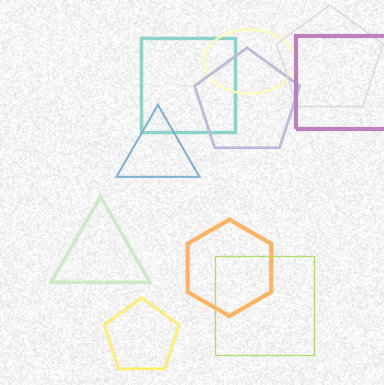[{"shape": "square", "thickness": 2.5, "radius": 0.61, "center": [0.488, 0.78]}, {"shape": "oval", "thickness": 1.5, "radius": 0.59, "center": [0.648, 0.84]}, {"shape": "pentagon", "thickness": 2, "radius": 0.72, "center": [0.642, 0.732]}, {"shape": "triangle", "thickness": 1.5, "radius": 0.62, "center": [0.41, 0.603]}, {"shape": "hexagon", "thickness": 3, "radius": 0.63, "center": [0.596, 0.304]}, {"shape": "square", "thickness": 1, "radius": 0.64, "center": [0.688, 0.207]}, {"shape": "pentagon", "thickness": 1, "radius": 0.73, "center": [0.857, 0.841]}, {"shape": "square", "thickness": 3, "radius": 0.61, "center": [0.891, 0.785]}, {"shape": "triangle", "thickness": 2.5, "radius": 0.74, "center": [0.261, 0.341]}, {"shape": "pentagon", "thickness": 2, "radius": 0.51, "center": [0.368, 0.124]}]